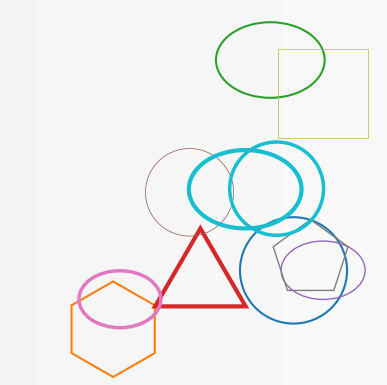[{"shape": "circle", "thickness": 1.5, "radius": 0.69, "center": [0.757, 0.298]}, {"shape": "hexagon", "thickness": 1.5, "radius": 0.62, "center": [0.292, 0.145]}, {"shape": "oval", "thickness": 1.5, "radius": 0.7, "center": [0.698, 0.844]}, {"shape": "triangle", "thickness": 3, "radius": 0.67, "center": [0.517, 0.272]}, {"shape": "oval", "thickness": 1, "radius": 0.54, "center": [0.834, 0.298]}, {"shape": "circle", "thickness": 0.5, "radius": 0.57, "center": [0.489, 0.501]}, {"shape": "oval", "thickness": 2.5, "radius": 0.53, "center": [0.309, 0.223]}, {"shape": "pentagon", "thickness": 1, "radius": 0.51, "center": [0.802, 0.328]}, {"shape": "square", "thickness": 0.5, "radius": 0.58, "center": [0.834, 0.757]}, {"shape": "oval", "thickness": 3, "radius": 0.73, "center": [0.633, 0.508]}, {"shape": "circle", "thickness": 2.5, "radius": 0.61, "center": [0.714, 0.51]}]